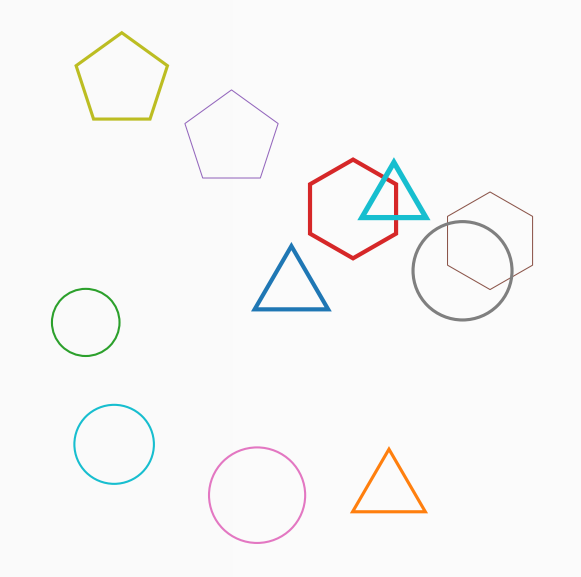[{"shape": "triangle", "thickness": 2, "radius": 0.37, "center": [0.501, 0.5]}, {"shape": "triangle", "thickness": 1.5, "radius": 0.36, "center": [0.669, 0.149]}, {"shape": "circle", "thickness": 1, "radius": 0.29, "center": [0.147, 0.441]}, {"shape": "hexagon", "thickness": 2, "radius": 0.43, "center": [0.607, 0.637]}, {"shape": "pentagon", "thickness": 0.5, "radius": 0.42, "center": [0.398, 0.759]}, {"shape": "hexagon", "thickness": 0.5, "radius": 0.42, "center": [0.843, 0.582]}, {"shape": "circle", "thickness": 1, "radius": 0.41, "center": [0.442, 0.142]}, {"shape": "circle", "thickness": 1.5, "radius": 0.43, "center": [0.796, 0.53]}, {"shape": "pentagon", "thickness": 1.5, "radius": 0.41, "center": [0.21, 0.86]}, {"shape": "triangle", "thickness": 2.5, "radius": 0.32, "center": [0.678, 0.654]}, {"shape": "circle", "thickness": 1, "radius": 0.34, "center": [0.196, 0.23]}]